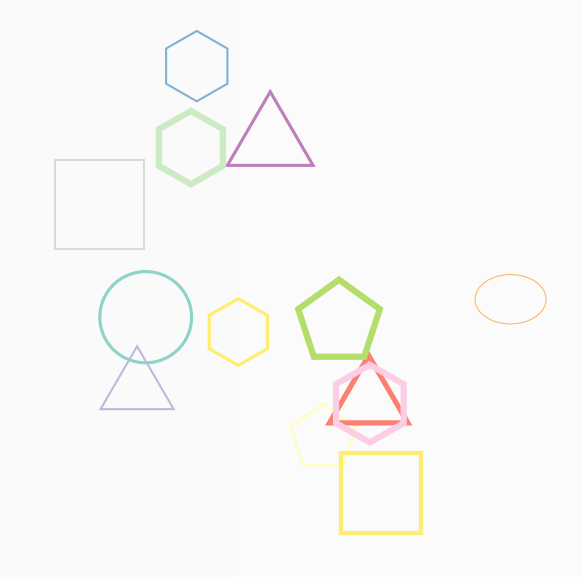[{"shape": "circle", "thickness": 1.5, "radius": 0.39, "center": [0.251, 0.45]}, {"shape": "pentagon", "thickness": 1, "radius": 0.3, "center": [0.556, 0.241]}, {"shape": "triangle", "thickness": 1, "radius": 0.36, "center": [0.236, 0.327]}, {"shape": "triangle", "thickness": 2.5, "radius": 0.39, "center": [0.634, 0.306]}, {"shape": "hexagon", "thickness": 1, "radius": 0.3, "center": [0.339, 0.885]}, {"shape": "oval", "thickness": 0.5, "radius": 0.31, "center": [0.878, 0.481]}, {"shape": "pentagon", "thickness": 3, "radius": 0.37, "center": [0.583, 0.441]}, {"shape": "hexagon", "thickness": 3, "radius": 0.34, "center": [0.636, 0.3]}, {"shape": "square", "thickness": 1, "radius": 0.38, "center": [0.171, 0.645]}, {"shape": "triangle", "thickness": 1.5, "radius": 0.43, "center": [0.465, 0.755]}, {"shape": "hexagon", "thickness": 3, "radius": 0.32, "center": [0.328, 0.744]}, {"shape": "hexagon", "thickness": 1.5, "radius": 0.29, "center": [0.41, 0.424]}, {"shape": "square", "thickness": 2, "radius": 0.34, "center": [0.656, 0.145]}]